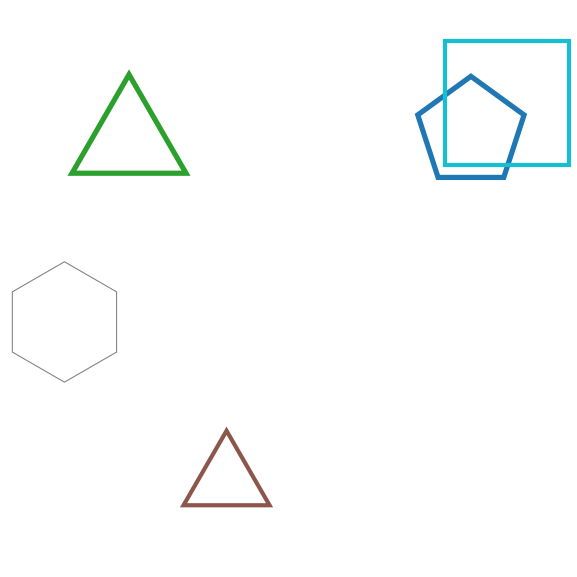[{"shape": "pentagon", "thickness": 2.5, "radius": 0.48, "center": [0.815, 0.77]}, {"shape": "triangle", "thickness": 2.5, "radius": 0.57, "center": [0.223, 0.756]}, {"shape": "triangle", "thickness": 2, "radius": 0.43, "center": [0.392, 0.167]}, {"shape": "hexagon", "thickness": 0.5, "radius": 0.52, "center": [0.112, 0.442]}, {"shape": "square", "thickness": 2, "radius": 0.54, "center": [0.878, 0.821]}]